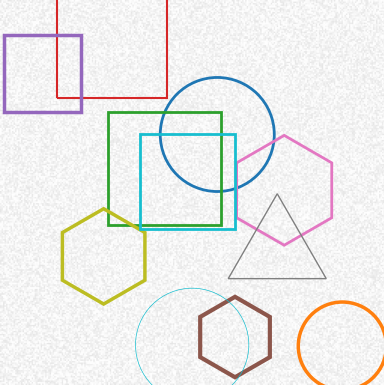[{"shape": "circle", "thickness": 2, "radius": 0.74, "center": [0.564, 0.651]}, {"shape": "circle", "thickness": 2.5, "radius": 0.57, "center": [0.889, 0.101]}, {"shape": "square", "thickness": 2, "radius": 0.73, "center": [0.427, 0.563]}, {"shape": "square", "thickness": 1.5, "radius": 0.72, "center": [0.291, 0.89]}, {"shape": "square", "thickness": 2.5, "radius": 0.5, "center": [0.111, 0.809]}, {"shape": "hexagon", "thickness": 3, "radius": 0.52, "center": [0.61, 0.125]}, {"shape": "hexagon", "thickness": 2, "radius": 0.71, "center": [0.738, 0.506]}, {"shape": "triangle", "thickness": 1, "radius": 0.73, "center": [0.72, 0.35]}, {"shape": "hexagon", "thickness": 2.5, "radius": 0.62, "center": [0.269, 0.334]}, {"shape": "circle", "thickness": 0.5, "radius": 0.74, "center": [0.499, 0.104]}, {"shape": "square", "thickness": 2, "radius": 0.62, "center": [0.488, 0.528]}]